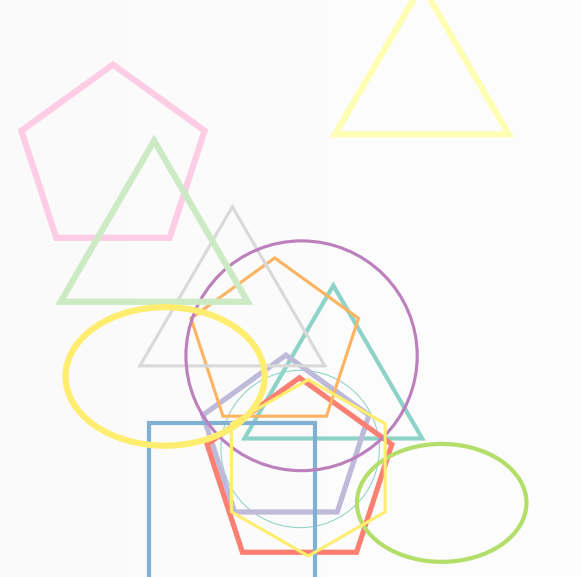[{"shape": "circle", "thickness": 0.5, "radius": 0.68, "center": [0.516, 0.222]}, {"shape": "triangle", "thickness": 2, "radius": 0.88, "center": [0.573, 0.328]}, {"shape": "triangle", "thickness": 3, "radius": 0.86, "center": [0.726, 0.853]}, {"shape": "pentagon", "thickness": 2.5, "radius": 0.75, "center": [0.492, 0.234]}, {"shape": "pentagon", "thickness": 2.5, "radius": 0.84, "center": [0.515, 0.178]}, {"shape": "square", "thickness": 2, "radius": 0.71, "center": [0.399, 0.124]}, {"shape": "pentagon", "thickness": 1.5, "radius": 0.76, "center": [0.473, 0.401]}, {"shape": "oval", "thickness": 2, "radius": 0.73, "center": [0.76, 0.128]}, {"shape": "pentagon", "thickness": 3, "radius": 0.83, "center": [0.194, 0.721]}, {"shape": "triangle", "thickness": 1.5, "radius": 0.92, "center": [0.4, 0.457]}, {"shape": "circle", "thickness": 1.5, "radius": 0.99, "center": [0.519, 0.383]}, {"shape": "triangle", "thickness": 3, "radius": 0.93, "center": [0.265, 0.57]}, {"shape": "oval", "thickness": 3, "radius": 0.86, "center": [0.284, 0.347]}, {"shape": "hexagon", "thickness": 1.5, "radius": 0.76, "center": [0.53, 0.189]}]